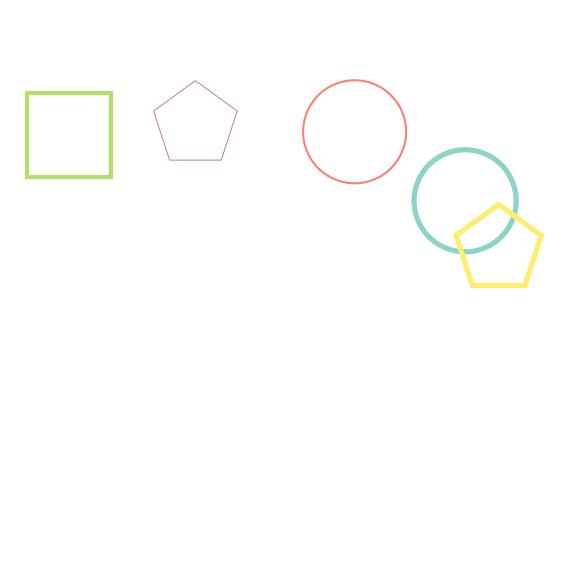[{"shape": "circle", "thickness": 2.5, "radius": 0.44, "center": [0.805, 0.651]}, {"shape": "circle", "thickness": 1, "radius": 0.45, "center": [0.614, 0.771]}, {"shape": "square", "thickness": 2, "radius": 0.36, "center": [0.12, 0.765]}, {"shape": "pentagon", "thickness": 0.5, "radius": 0.38, "center": [0.338, 0.783]}, {"shape": "pentagon", "thickness": 2.5, "radius": 0.39, "center": [0.863, 0.568]}]